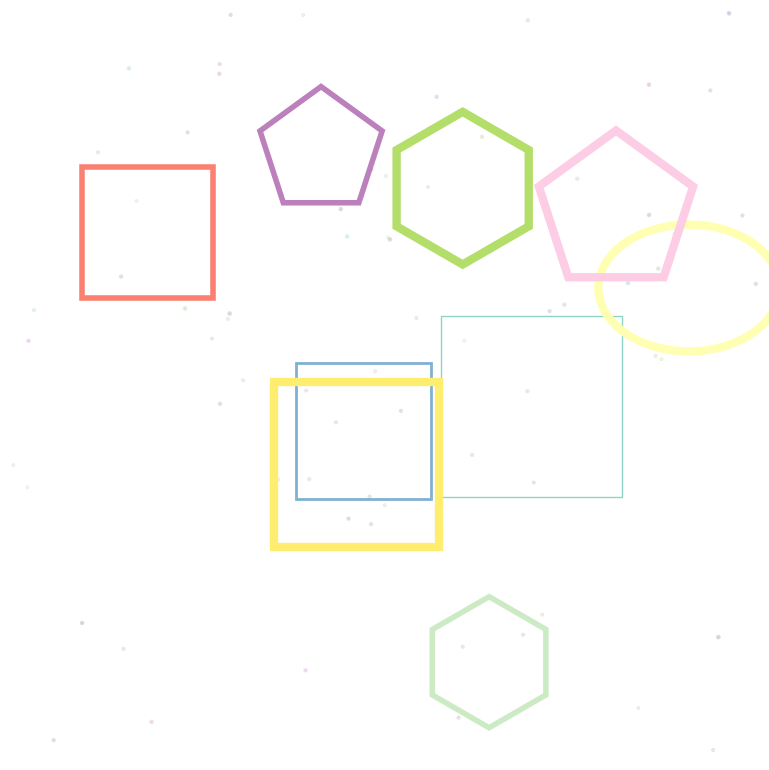[{"shape": "square", "thickness": 0.5, "radius": 0.59, "center": [0.69, 0.472]}, {"shape": "oval", "thickness": 3, "radius": 0.59, "center": [0.895, 0.626]}, {"shape": "square", "thickness": 2, "radius": 0.43, "center": [0.192, 0.698]}, {"shape": "square", "thickness": 1, "radius": 0.44, "center": [0.472, 0.44]}, {"shape": "hexagon", "thickness": 3, "radius": 0.5, "center": [0.601, 0.756]}, {"shape": "pentagon", "thickness": 3, "radius": 0.53, "center": [0.8, 0.725]}, {"shape": "pentagon", "thickness": 2, "radius": 0.42, "center": [0.417, 0.804]}, {"shape": "hexagon", "thickness": 2, "radius": 0.43, "center": [0.635, 0.14]}, {"shape": "square", "thickness": 3, "radius": 0.54, "center": [0.463, 0.397]}]